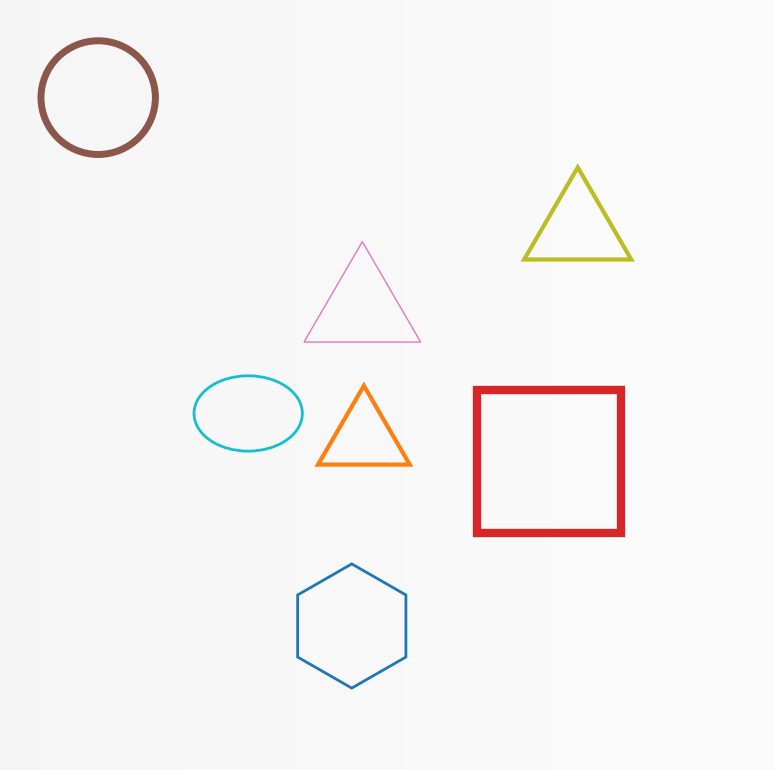[{"shape": "hexagon", "thickness": 1, "radius": 0.4, "center": [0.454, 0.187]}, {"shape": "triangle", "thickness": 1.5, "radius": 0.34, "center": [0.47, 0.431]}, {"shape": "square", "thickness": 3, "radius": 0.46, "center": [0.708, 0.401]}, {"shape": "circle", "thickness": 2.5, "radius": 0.37, "center": [0.127, 0.873]}, {"shape": "triangle", "thickness": 0.5, "radius": 0.43, "center": [0.468, 0.599]}, {"shape": "triangle", "thickness": 1.5, "radius": 0.4, "center": [0.745, 0.703]}, {"shape": "oval", "thickness": 1, "radius": 0.35, "center": [0.32, 0.463]}]